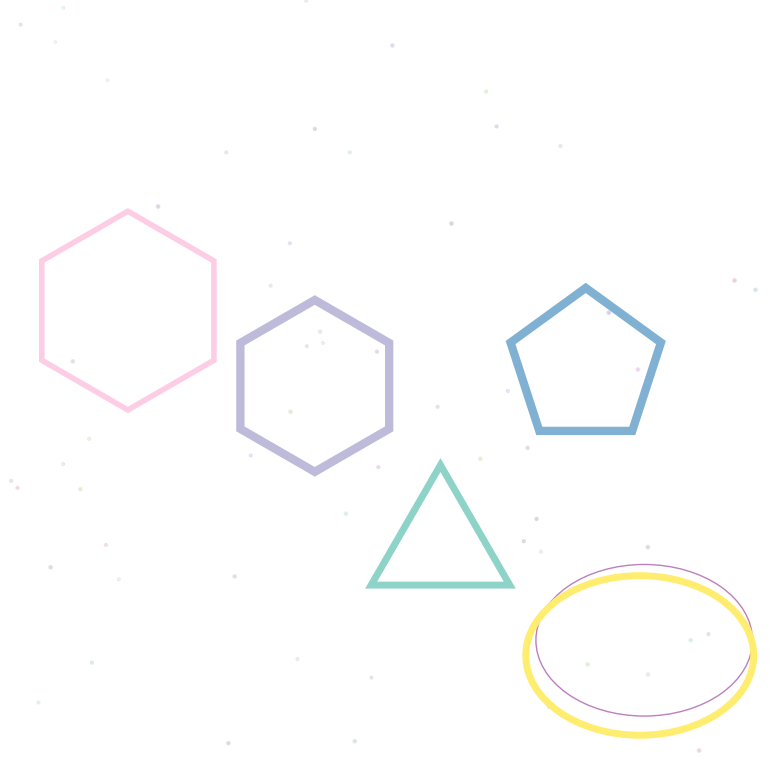[{"shape": "triangle", "thickness": 2.5, "radius": 0.52, "center": [0.572, 0.292]}, {"shape": "hexagon", "thickness": 3, "radius": 0.56, "center": [0.409, 0.499]}, {"shape": "pentagon", "thickness": 3, "radius": 0.51, "center": [0.761, 0.523]}, {"shape": "hexagon", "thickness": 2, "radius": 0.65, "center": [0.166, 0.597]}, {"shape": "oval", "thickness": 0.5, "radius": 0.7, "center": [0.837, 0.168]}, {"shape": "oval", "thickness": 2.5, "radius": 0.74, "center": [0.831, 0.149]}]